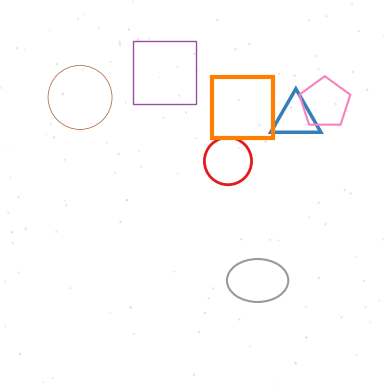[{"shape": "circle", "thickness": 2, "radius": 0.31, "center": [0.592, 0.581]}, {"shape": "triangle", "thickness": 2.5, "radius": 0.38, "center": [0.768, 0.694]}, {"shape": "square", "thickness": 1, "radius": 0.41, "center": [0.428, 0.812]}, {"shape": "square", "thickness": 3, "radius": 0.39, "center": [0.63, 0.721]}, {"shape": "circle", "thickness": 0.5, "radius": 0.42, "center": [0.208, 0.747]}, {"shape": "pentagon", "thickness": 1.5, "radius": 0.35, "center": [0.844, 0.733]}, {"shape": "oval", "thickness": 1.5, "radius": 0.4, "center": [0.669, 0.271]}]